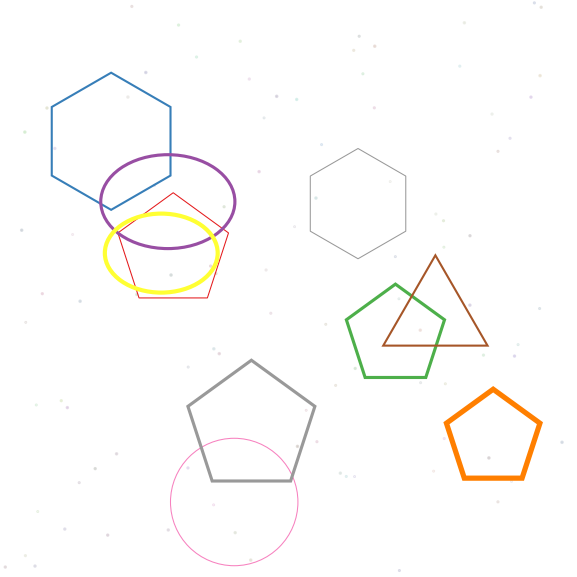[{"shape": "pentagon", "thickness": 0.5, "radius": 0.5, "center": [0.3, 0.565]}, {"shape": "hexagon", "thickness": 1, "radius": 0.59, "center": [0.192, 0.755]}, {"shape": "pentagon", "thickness": 1.5, "radius": 0.45, "center": [0.685, 0.418]}, {"shape": "oval", "thickness": 1.5, "radius": 0.58, "center": [0.291, 0.65]}, {"shape": "pentagon", "thickness": 2.5, "radius": 0.43, "center": [0.854, 0.24]}, {"shape": "oval", "thickness": 2, "radius": 0.49, "center": [0.279, 0.561]}, {"shape": "triangle", "thickness": 1, "radius": 0.52, "center": [0.754, 0.453]}, {"shape": "circle", "thickness": 0.5, "radius": 0.55, "center": [0.406, 0.13]}, {"shape": "pentagon", "thickness": 1.5, "radius": 0.58, "center": [0.435, 0.26]}, {"shape": "hexagon", "thickness": 0.5, "radius": 0.48, "center": [0.62, 0.647]}]